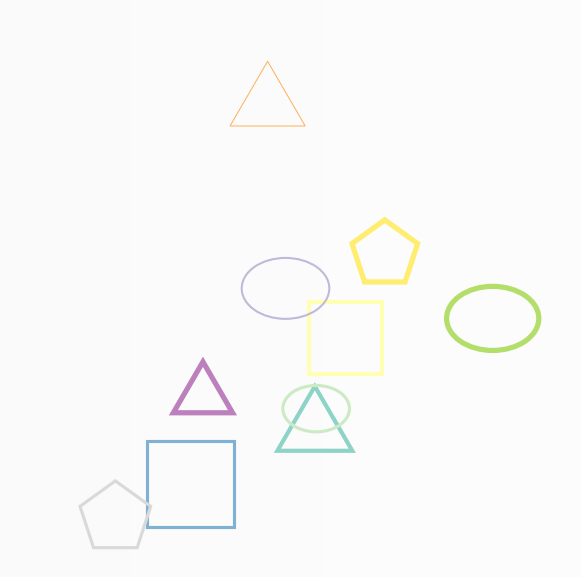[{"shape": "triangle", "thickness": 2, "radius": 0.37, "center": [0.542, 0.256]}, {"shape": "square", "thickness": 2, "radius": 0.31, "center": [0.594, 0.413]}, {"shape": "oval", "thickness": 1, "radius": 0.38, "center": [0.491, 0.5]}, {"shape": "square", "thickness": 1.5, "radius": 0.37, "center": [0.328, 0.161]}, {"shape": "triangle", "thickness": 0.5, "radius": 0.37, "center": [0.46, 0.818]}, {"shape": "oval", "thickness": 2.5, "radius": 0.4, "center": [0.848, 0.448]}, {"shape": "pentagon", "thickness": 1.5, "radius": 0.32, "center": [0.198, 0.103]}, {"shape": "triangle", "thickness": 2.5, "radius": 0.29, "center": [0.349, 0.314]}, {"shape": "oval", "thickness": 1.5, "radius": 0.29, "center": [0.544, 0.292]}, {"shape": "pentagon", "thickness": 2.5, "radius": 0.3, "center": [0.662, 0.559]}]